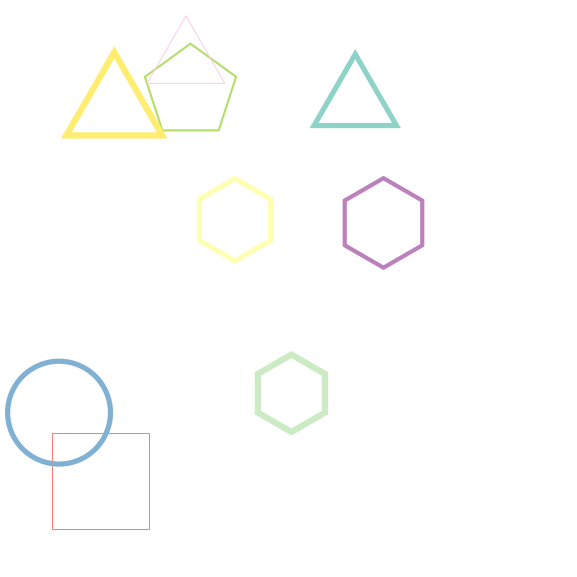[{"shape": "triangle", "thickness": 2.5, "radius": 0.41, "center": [0.615, 0.823]}, {"shape": "hexagon", "thickness": 2.5, "radius": 0.36, "center": [0.407, 0.619]}, {"shape": "square", "thickness": 0.5, "radius": 0.42, "center": [0.175, 0.166]}, {"shape": "circle", "thickness": 2.5, "radius": 0.45, "center": [0.102, 0.285]}, {"shape": "pentagon", "thickness": 1, "radius": 0.42, "center": [0.33, 0.84]}, {"shape": "triangle", "thickness": 0.5, "radius": 0.39, "center": [0.322, 0.894]}, {"shape": "hexagon", "thickness": 2, "radius": 0.39, "center": [0.664, 0.613]}, {"shape": "hexagon", "thickness": 3, "radius": 0.34, "center": [0.505, 0.318]}, {"shape": "triangle", "thickness": 3, "radius": 0.48, "center": [0.198, 0.813]}]